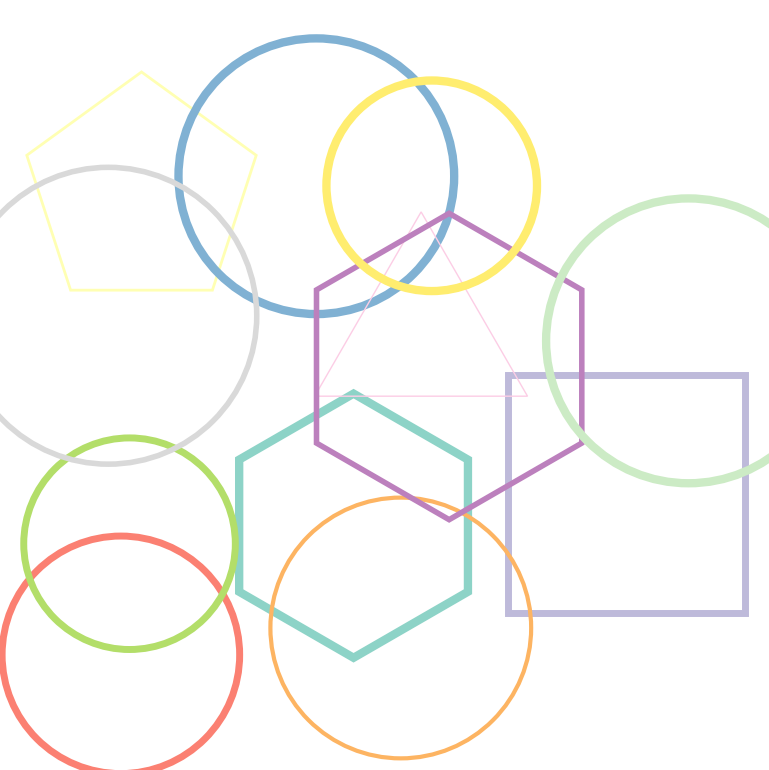[{"shape": "hexagon", "thickness": 3, "radius": 0.86, "center": [0.459, 0.317]}, {"shape": "pentagon", "thickness": 1, "radius": 0.78, "center": [0.184, 0.75]}, {"shape": "square", "thickness": 2.5, "radius": 0.77, "center": [0.813, 0.358]}, {"shape": "circle", "thickness": 2.5, "radius": 0.77, "center": [0.157, 0.15]}, {"shape": "circle", "thickness": 3, "radius": 0.9, "center": [0.411, 0.771]}, {"shape": "circle", "thickness": 1.5, "radius": 0.85, "center": [0.52, 0.184]}, {"shape": "circle", "thickness": 2.5, "radius": 0.69, "center": [0.168, 0.294]}, {"shape": "triangle", "thickness": 0.5, "radius": 0.8, "center": [0.547, 0.565]}, {"shape": "circle", "thickness": 2, "radius": 0.96, "center": [0.141, 0.59]}, {"shape": "hexagon", "thickness": 2, "radius": 0.99, "center": [0.583, 0.524]}, {"shape": "circle", "thickness": 3, "radius": 0.92, "center": [0.894, 0.557]}, {"shape": "circle", "thickness": 3, "radius": 0.68, "center": [0.561, 0.759]}]